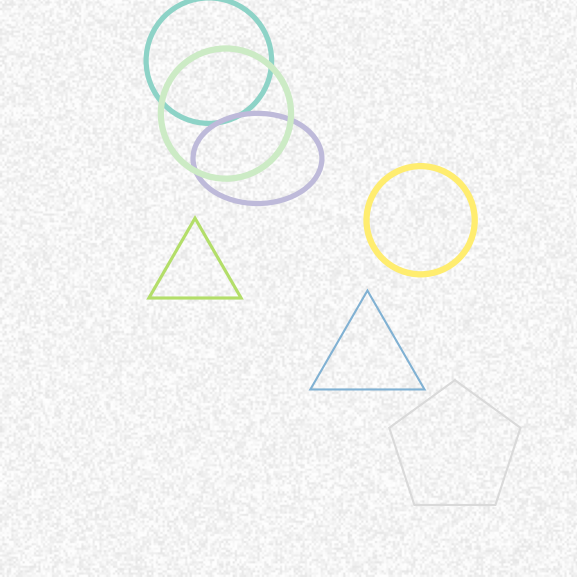[{"shape": "circle", "thickness": 2.5, "radius": 0.54, "center": [0.362, 0.894]}, {"shape": "oval", "thickness": 2.5, "radius": 0.56, "center": [0.446, 0.725]}, {"shape": "triangle", "thickness": 1, "radius": 0.57, "center": [0.636, 0.382]}, {"shape": "triangle", "thickness": 1.5, "radius": 0.46, "center": [0.338, 0.529]}, {"shape": "pentagon", "thickness": 1, "radius": 0.6, "center": [0.788, 0.221]}, {"shape": "circle", "thickness": 3, "radius": 0.56, "center": [0.391, 0.802]}, {"shape": "circle", "thickness": 3, "radius": 0.47, "center": [0.728, 0.618]}]